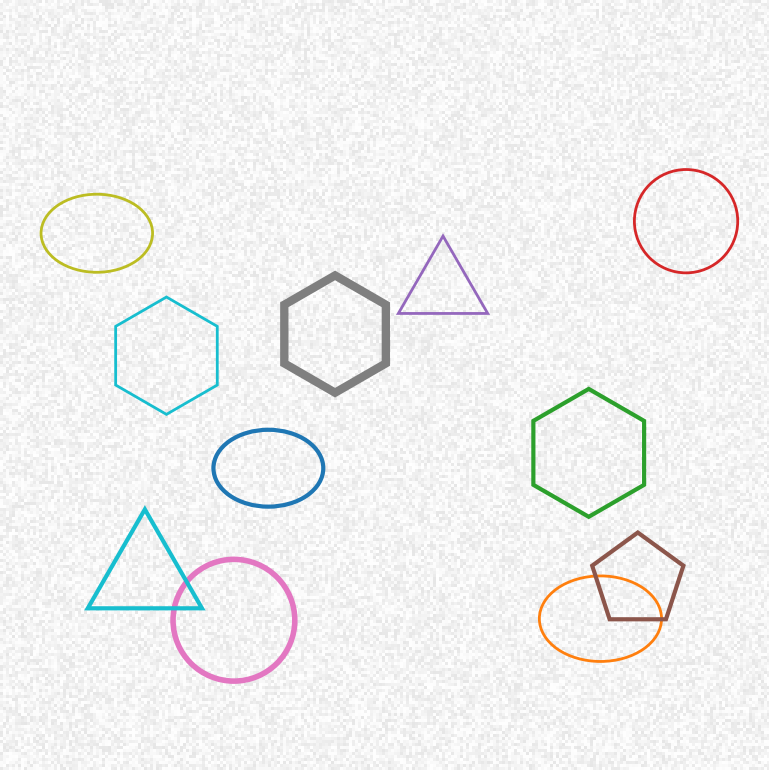[{"shape": "oval", "thickness": 1.5, "radius": 0.36, "center": [0.349, 0.392]}, {"shape": "oval", "thickness": 1, "radius": 0.4, "center": [0.78, 0.197]}, {"shape": "hexagon", "thickness": 1.5, "radius": 0.42, "center": [0.765, 0.412]}, {"shape": "circle", "thickness": 1, "radius": 0.34, "center": [0.891, 0.713]}, {"shape": "triangle", "thickness": 1, "radius": 0.34, "center": [0.575, 0.626]}, {"shape": "pentagon", "thickness": 1.5, "radius": 0.31, "center": [0.828, 0.246]}, {"shape": "circle", "thickness": 2, "radius": 0.4, "center": [0.304, 0.195]}, {"shape": "hexagon", "thickness": 3, "radius": 0.38, "center": [0.435, 0.566]}, {"shape": "oval", "thickness": 1, "radius": 0.36, "center": [0.126, 0.697]}, {"shape": "triangle", "thickness": 1.5, "radius": 0.43, "center": [0.188, 0.253]}, {"shape": "hexagon", "thickness": 1, "radius": 0.38, "center": [0.216, 0.538]}]